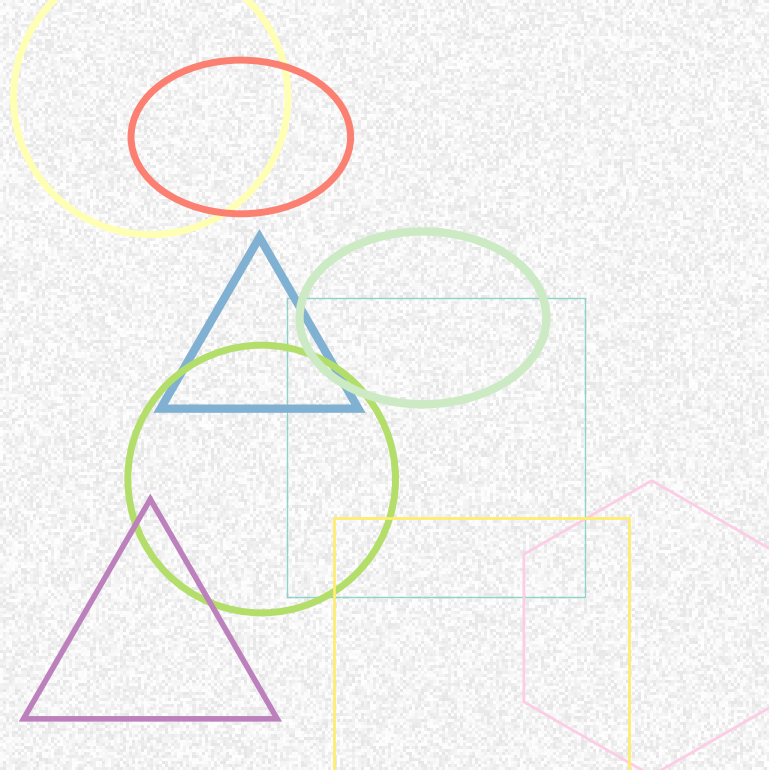[{"shape": "square", "thickness": 0.5, "radius": 0.97, "center": [0.566, 0.418]}, {"shape": "circle", "thickness": 2.5, "radius": 0.89, "center": [0.196, 0.874]}, {"shape": "oval", "thickness": 2.5, "radius": 0.71, "center": [0.313, 0.822]}, {"shape": "triangle", "thickness": 3, "radius": 0.74, "center": [0.337, 0.543]}, {"shape": "circle", "thickness": 2.5, "radius": 0.87, "center": [0.34, 0.378]}, {"shape": "hexagon", "thickness": 1, "radius": 0.96, "center": [0.846, 0.184]}, {"shape": "triangle", "thickness": 2, "radius": 0.95, "center": [0.195, 0.162]}, {"shape": "oval", "thickness": 3, "radius": 0.8, "center": [0.549, 0.587]}, {"shape": "square", "thickness": 1, "radius": 0.96, "center": [0.626, 0.136]}]